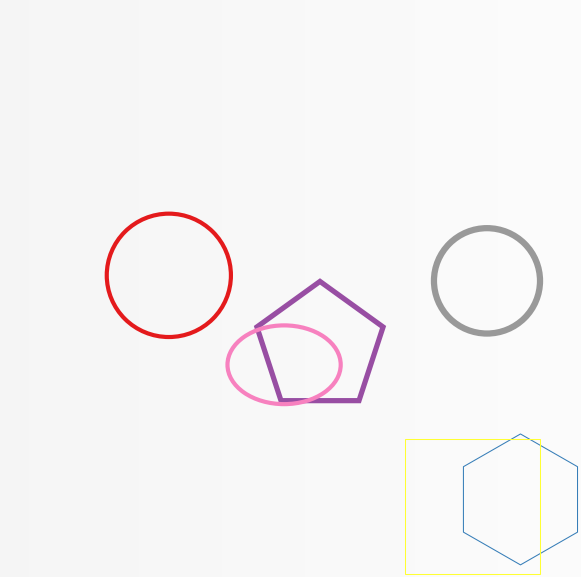[{"shape": "circle", "thickness": 2, "radius": 0.53, "center": [0.29, 0.522]}, {"shape": "hexagon", "thickness": 0.5, "radius": 0.57, "center": [0.895, 0.134]}, {"shape": "pentagon", "thickness": 2.5, "radius": 0.57, "center": [0.551, 0.398]}, {"shape": "square", "thickness": 0.5, "radius": 0.58, "center": [0.813, 0.123]}, {"shape": "oval", "thickness": 2, "radius": 0.49, "center": [0.489, 0.368]}, {"shape": "circle", "thickness": 3, "radius": 0.46, "center": [0.838, 0.513]}]